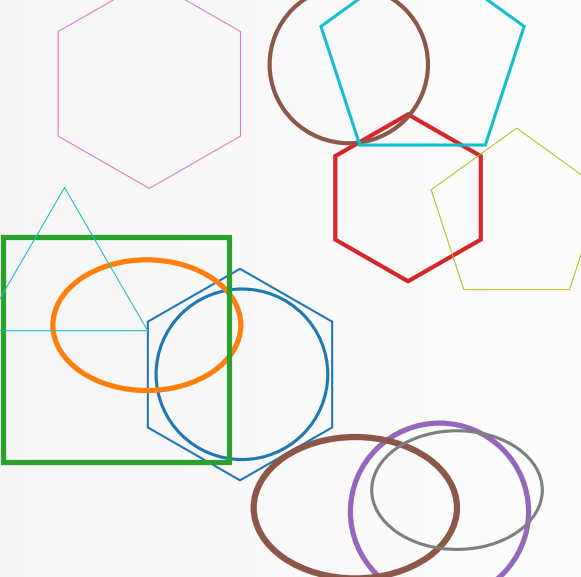[{"shape": "circle", "thickness": 1.5, "radius": 0.74, "center": [0.416, 0.351]}, {"shape": "hexagon", "thickness": 1, "radius": 0.92, "center": [0.413, 0.351]}, {"shape": "oval", "thickness": 2.5, "radius": 0.81, "center": [0.253, 0.436]}, {"shape": "square", "thickness": 2.5, "radius": 0.97, "center": [0.199, 0.394]}, {"shape": "hexagon", "thickness": 2, "radius": 0.72, "center": [0.702, 0.657]}, {"shape": "circle", "thickness": 2.5, "radius": 0.77, "center": [0.756, 0.113]}, {"shape": "oval", "thickness": 3, "radius": 0.87, "center": [0.611, 0.12]}, {"shape": "circle", "thickness": 2, "radius": 0.68, "center": [0.6, 0.887]}, {"shape": "hexagon", "thickness": 0.5, "radius": 0.91, "center": [0.257, 0.854]}, {"shape": "oval", "thickness": 1.5, "radius": 0.73, "center": [0.786, 0.15]}, {"shape": "pentagon", "thickness": 0.5, "radius": 0.77, "center": [0.889, 0.623]}, {"shape": "pentagon", "thickness": 1.5, "radius": 0.92, "center": [0.727, 0.897]}, {"shape": "triangle", "thickness": 0.5, "radius": 0.83, "center": [0.111, 0.509]}]